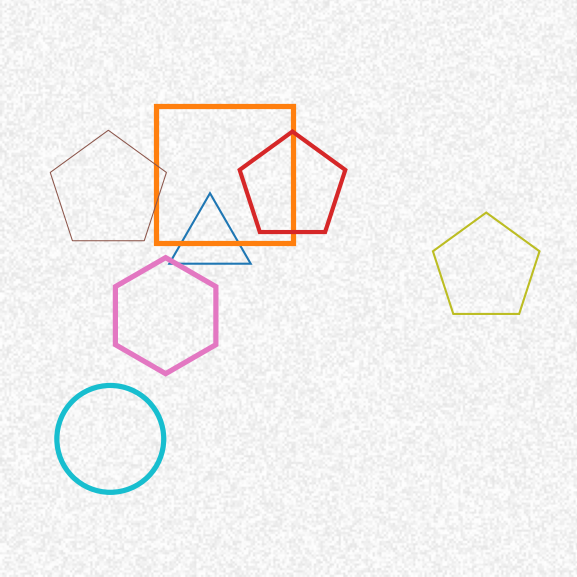[{"shape": "triangle", "thickness": 1, "radius": 0.41, "center": [0.364, 0.583]}, {"shape": "square", "thickness": 2.5, "radius": 0.59, "center": [0.388, 0.697]}, {"shape": "pentagon", "thickness": 2, "radius": 0.48, "center": [0.506, 0.675]}, {"shape": "pentagon", "thickness": 0.5, "radius": 0.53, "center": [0.188, 0.668]}, {"shape": "hexagon", "thickness": 2.5, "radius": 0.5, "center": [0.287, 0.453]}, {"shape": "pentagon", "thickness": 1, "radius": 0.49, "center": [0.842, 0.534]}, {"shape": "circle", "thickness": 2.5, "radius": 0.46, "center": [0.191, 0.239]}]